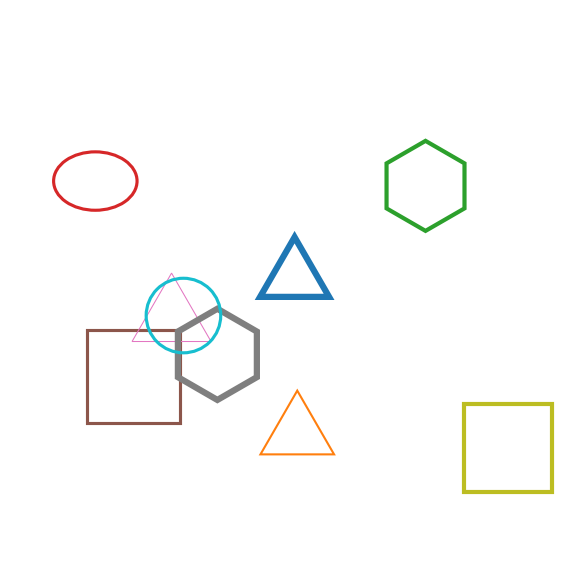[{"shape": "triangle", "thickness": 3, "radius": 0.34, "center": [0.51, 0.52]}, {"shape": "triangle", "thickness": 1, "radius": 0.37, "center": [0.515, 0.249]}, {"shape": "hexagon", "thickness": 2, "radius": 0.39, "center": [0.737, 0.677]}, {"shape": "oval", "thickness": 1.5, "radius": 0.36, "center": [0.165, 0.686]}, {"shape": "square", "thickness": 1.5, "radius": 0.4, "center": [0.231, 0.347]}, {"shape": "triangle", "thickness": 0.5, "radius": 0.39, "center": [0.297, 0.447]}, {"shape": "hexagon", "thickness": 3, "radius": 0.39, "center": [0.376, 0.386]}, {"shape": "square", "thickness": 2, "radius": 0.38, "center": [0.879, 0.223]}, {"shape": "circle", "thickness": 1.5, "radius": 0.32, "center": [0.318, 0.453]}]